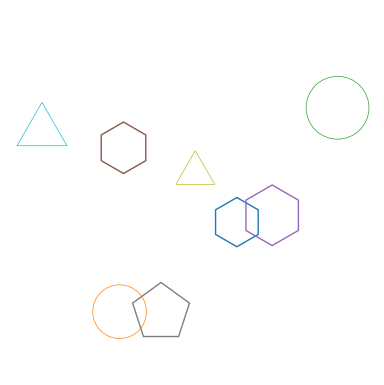[{"shape": "hexagon", "thickness": 1, "radius": 0.32, "center": [0.615, 0.423]}, {"shape": "circle", "thickness": 0.5, "radius": 0.35, "center": [0.311, 0.19]}, {"shape": "circle", "thickness": 0.5, "radius": 0.41, "center": [0.877, 0.72]}, {"shape": "hexagon", "thickness": 1, "radius": 0.39, "center": [0.707, 0.441]}, {"shape": "hexagon", "thickness": 1, "radius": 0.33, "center": [0.321, 0.616]}, {"shape": "pentagon", "thickness": 1, "radius": 0.39, "center": [0.418, 0.189]}, {"shape": "triangle", "thickness": 0.5, "radius": 0.29, "center": [0.507, 0.55]}, {"shape": "triangle", "thickness": 0.5, "radius": 0.38, "center": [0.109, 0.659]}]